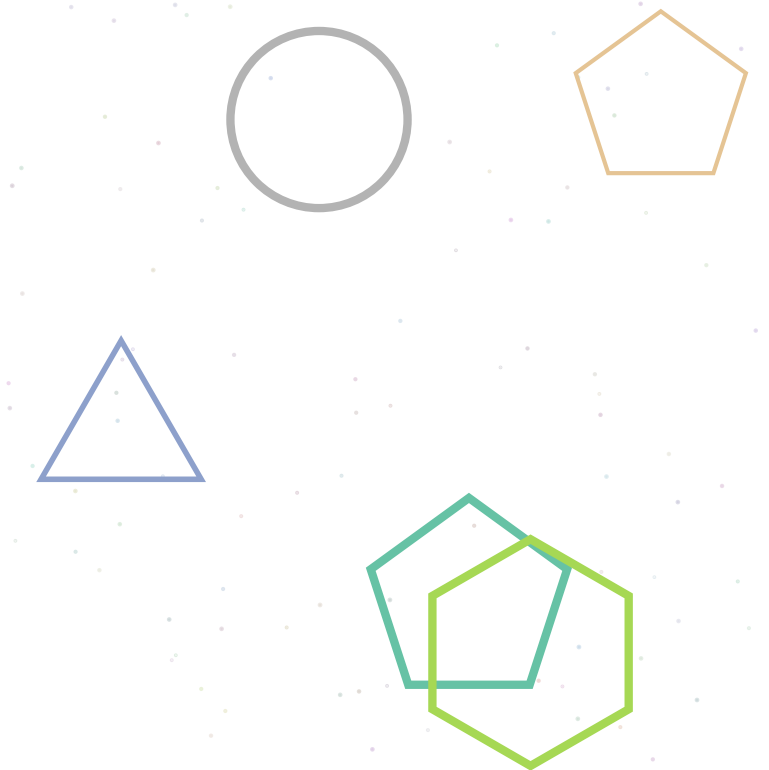[{"shape": "pentagon", "thickness": 3, "radius": 0.67, "center": [0.609, 0.219]}, {"shape": "triangle", "thickness": 2, "radius": 0.6, "center": [0.157, 0.438]}, {"shape": "hexagon", "thickness": 3, "radius": 0.74, "center": [0.689, 0.153]}, {"shape": "pentagon", "thickness": 1.5, "radius": 0.58, "center": [0.858, 0.869]}, {"shape": "circle", "thickness": 3, "radius": 0.58, "center": [0.414, 0.845]}]